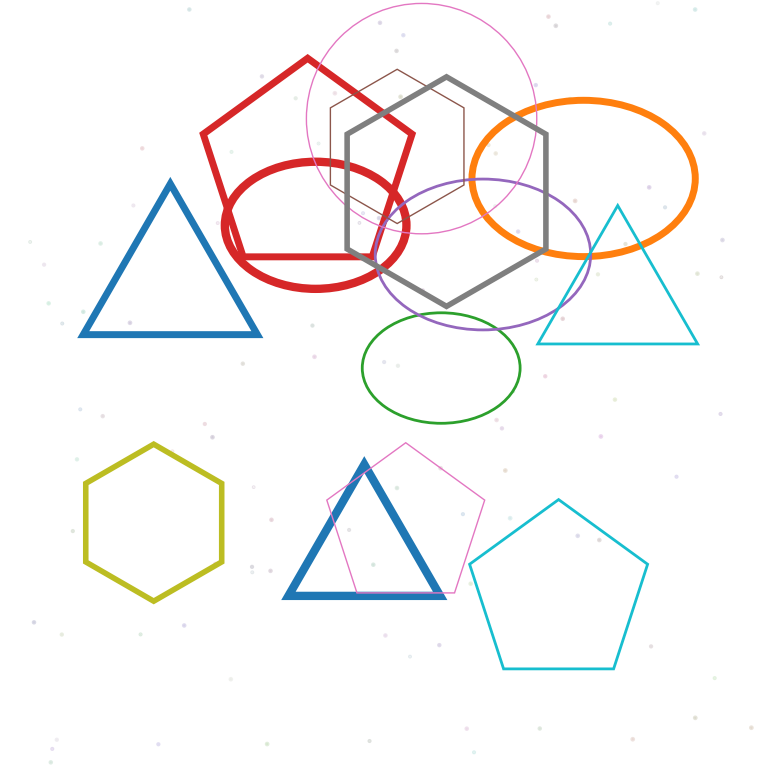[{"shape": "triangle", "thickness": 3, "radius": 0.57, "center": [0.473, 0.283]}, {"shape": "triangle", "thickness": 2.5, "radius": 0.65, "center": [0.221, 0.631]}, {"shape": "oval", "thickness": 2.5, "radius": 0.72, "center": [0.758, 0.768]}, {"shape": "oval", "thickness": 1, "radius": 0.51, "center": [0.573, 0.522]}, {"shape": "oval", "thickness": 3, "radius": 0.59, "center": [0.41, 0.707]}, {"shape": "pentagon", "thickness": 2.5, "radius": 0.71, "center": [0.4, 0.782]}, {"shape": "oval", "thickness": 1, "radius": 0.7, "center": [0.627, 0.669]}, {"shape": "hexagon", "thickness": 0.5, "radius": 0.5, "center": [0.516, 0.81]}, {"shape": "circle", "thickness": 0.5, "radius": 0.75, "center": [0.548, 0.846]}, {"shape": "pentagon", "thickness": 0.5, "radius": 0.54, "center": [0.527, 0.317]}, {"shape": "hexagon", "thickness": 2, "radius": 0.75, "center": [0.58, 0.751]}, {"shape": "hexagon", "thickness": 2, "radius": 0.51, "center": [0.2, 0.321]}, {"shape": "pentagon", "thickness": 1, "radius": 0.61, "center": [0.725, 0.23]}, {"shape": "triangle", "thickness": 1, "radius": 0.6, "center": [0.802, 0.613]}]